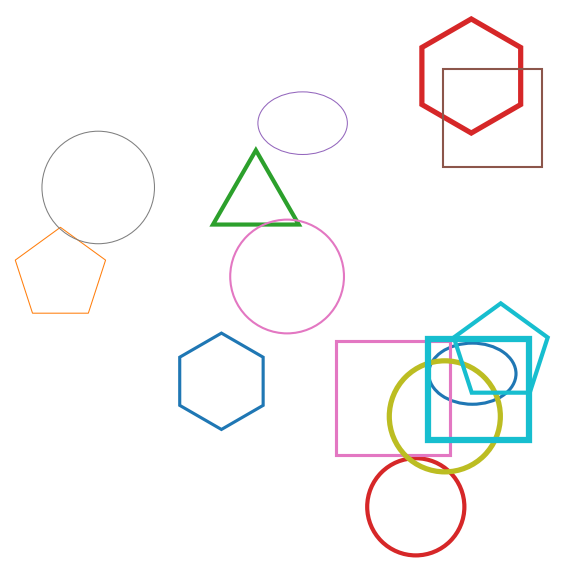[{"shape": "oval", "thickness": 1.5, "radius": 0.38, "center": [0.818, 0.352]}, {"shape": "hexagon", "thickness": 1.5, "radius": 0.42, "center": [0.383, 0.339]}, {"shape": "pentagon", "thickness": 0.5, "radius": 0.41, "center": [0.105, 0.523]}, {"shape": "triangle", "thickness": 2, "radius": 0.43, "center": [0.443, 0.653]}, {"shape": "hexagon", "thickness": 2.5, "radius": 0.49, "center": [0.816, 0.868]}, {"shape": "circle", "thickness": 2, "radius": 0.42, "center": [0.72, 0.122]}, {"shape": "oval", "thickness": 0.5, "radius": 0.39, "center": [0.524, 0.786]}, {"shape": "square", "thickness": 1, "radius": 0.43, "center": [0.852, 0.795]}, {"shape": "square", "thickness": 1.5, "radius": 0.49, "center": [0.68, 0.31]}, {"shape": "circle", "thickness": 1, "radius": 0.49, "center": [0.497, 0.52]}, {"shape": "circle", "thickness": 0.5, "radius": 0.49, "center": [0.17, 0.675]}, {"shape": "circle", "thickness": 2.5, "radius": 0.48, "center": [0.77, 0.278]}, {"shape": "pentagon", "thickness": 2, "radius": 0.43, "center": [0.867, 0.388]}, {"shape": "square", "thickness": 3, "radius": 0.44, "center": [0.828, 0.325]}]